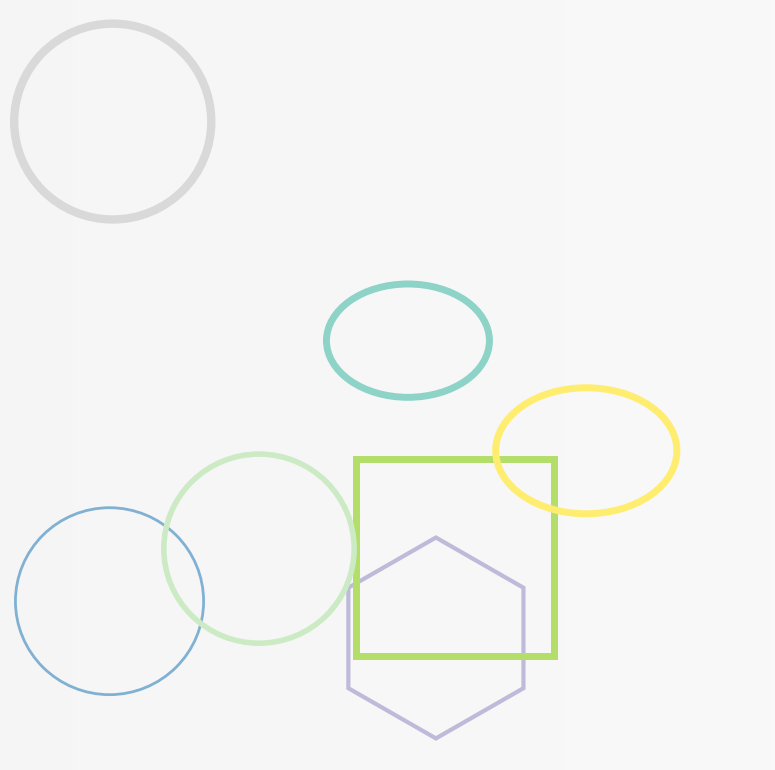[{"shape": "oval", "thickness": 2.5, "radius": 0.53, "center": [0.526, 0.558]}, {"shape": "hexagon", "thickness": 1.5, "radius": 0.65, "center": [0.562, 0.171]}, {"shape": "circle", "thickness": 1, "radius": 0.61, "center": [0.141, 0.219]}, {"shape": "square", "thickness": 2.5, "radius": 0.64, "center": [0.587, 0.276]}, {"shape": "circle", "thickness": 3, "radius": 0.64, "center": [0.145, 0.842]}, {"shape": "circle", "thickness": 2, "radius": 0.61, "center": [0.334, 0.287]}, {"shape": "oval", "thickness": 2.5, "radius": 0.58, "center": [0.756, 0.415]}]